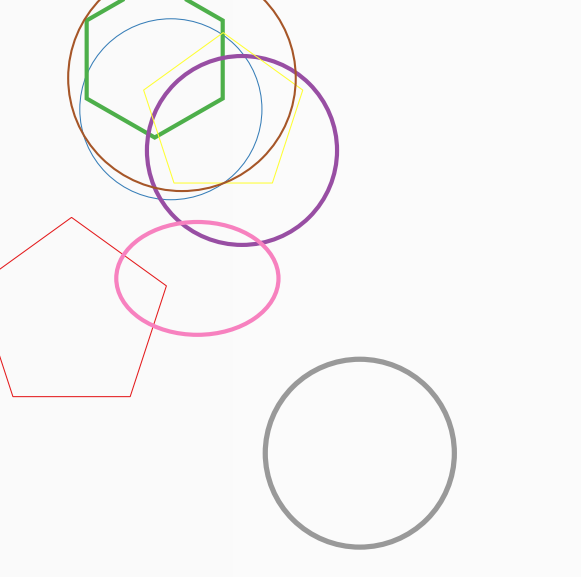[{"shape": "pentagon", "thickness": 0.5, "radius": 0.86, "center": [0.123, 0.451]}, {"shape": "circle", "thickness": 0.5, "radius": 0.78, "center": [0.294, 0.81]}, {"shape": "hexagon", "thickness": 2, "radius": 0.68, "center": [0.266, 0.896]}, {"shape": "circle", "thickness": 2, "radius": 0.82, "center": [0.416, 0.739]}, {"shape": "pentagon", "thickness": 0.5, "radius": 0.72, "center": [0.384, 0.799]}, {"shape": "circle", "thickness": 1, "radius": 0.98, "center": [0.313, 0.864]}, {"shape": "oval", "thickness": 2, "radius": 0.7, "center": [0.34, 0.517]}, {"shape": "circle", "thickness": 2.5, "radius": 0.81, "center": [0.619, 0.214]}]